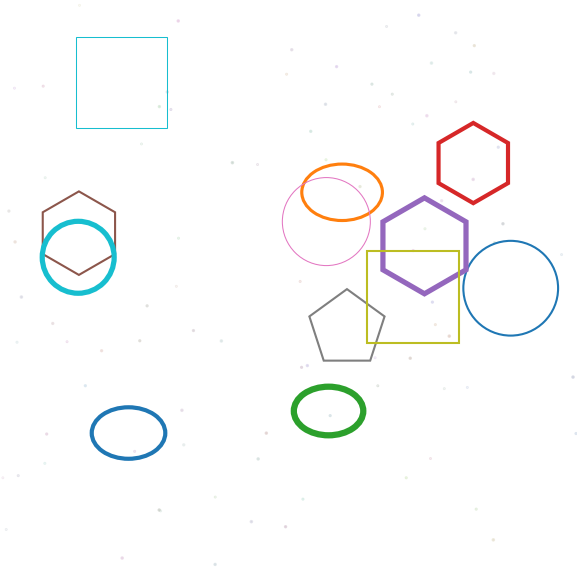[{"shape": "oval", "thickness": 2, "radius": 0.32, "center": [0.223, 0.249]}, {"shape": "circle", "thickness": 1, "radius": 0.41, "center": [0.884, 0.5]}, {"shape": "oval", "thickness": 1.5, "radius": 0.35, "center": [0.592, 0.666]}, {"shape": "oval", "thickness": 3, "radius": 0.3, "center": [0.569, 0.287]}, {"shape": "hexagon", "thickness": 2, "radius": 0.35, "center": [0.82, 0.717]}, {"shape": "hexagon", "thickness": 2.5, "radius": 0.42, "center": [0.735, 0.573]}, {"shape": "hexagon", "thickness": 1, "radius": 0.36, "center": [0.137, 0.595]}, {"shape": "circle", "thickness": 0.5, "radius": 0.38, "center": [0.565, 0.615]}, {"shape": "pentagon", "thickness": 1, "radius": 0.34, "center": [0.601, 0.43]}, {"shape": "square", "thickness": 1, "radius": 0.4, "center": [0.715, 0.485]}, {"shape": "square", "thickness": 0.5, "radius": 0.39, "center": [0.21, 0.856]}, {"shape": "circle", "thickness": 2.5, "radius": 0.31, "center": [0.135, 0.554]}]